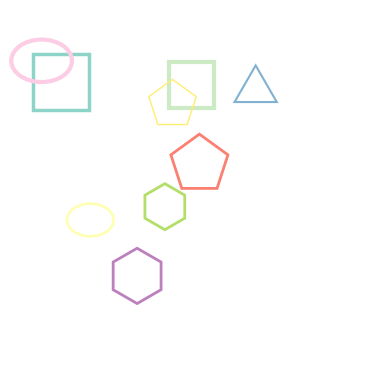[{"shape": "square", "thickness": 2.5, "radius": 0.36, "center": [0.159, 0.786]}, {"shape": "oval", "thickness": 2, "radius": 0.3, "center": [0.234, 0.429]}, {"shape": "pentagon", "thickness": 2, "radius": 0.39, "center": [0.518, 0.574]}, {"shape": "triangle", "thickness": 1.5, "radius": 0.32, "center": [0.664, 0.767]}, {"shape": "hexagon", "thickness": 2, "radius": 0.3, "center": [0.428, 0.463]}, {"shape": "oval", "thickness": 3, "radius": 0.39, "center": [0.108, 0.842]}, {"shape": "hexagon", "thickness": 2, "radius": 0.36, "center": [0.356, 0.283]}, {"shape": "square", "thickness": 3, "radius": 0.3, "center": [0.497, 0.779]}, {"shape": "pentagon", "thickness": 1, "radius": 0.32, "center": [0.448, 0.729]}]